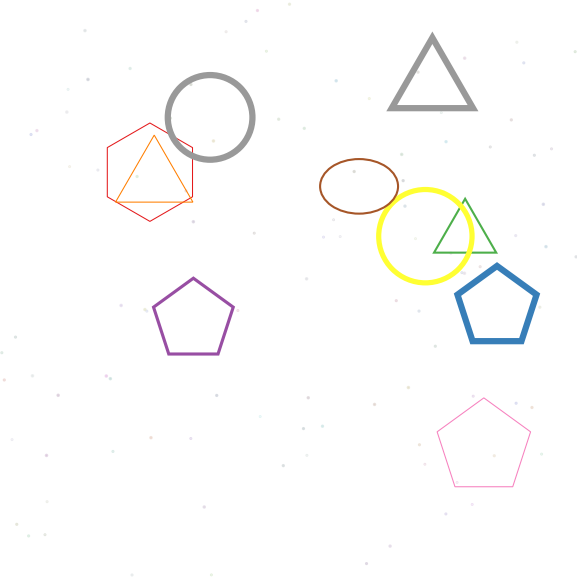[{"shape": "hexagon", "thickness": 0.5, "radius": 0.43, "center": [0.26, 0.701]}, {"shape": "pentagon", "thickness": 3, "radius": 0.36, "center": [0.861, 0.467]}, {"shape": "triangle", "thickness": 1, "radius": 0.31, "center": [0.805, 0.593]}, {"shape": "pentagon", "thickness": 1.5, "radius": 0.36, "center": [0.335, 0.445]}, {"shape": "triangle", "thickness": 0.5, "radius": 0.39, "center": [0.267, 0.688]}, {"shape": "circle", "thickness": 2.5, "radius": 0.4, "center": [0.737, 0.59]}, {"shape": "oval", "thickness": 1, "radius": 0.34, "center": [0.622, 0.676]}, {"shape": "pentagon", "thickness": 0.5, "radius": 0.43, "center": [0.838, 0.225]}, {"shape": "circle", "thickness": 3, "radius": 0.37, "center": [0.364, 0.796]}, {"shape": "triangle", "thickness": 3, "radius": 0.41, "center": [0.749, 0.852]}]